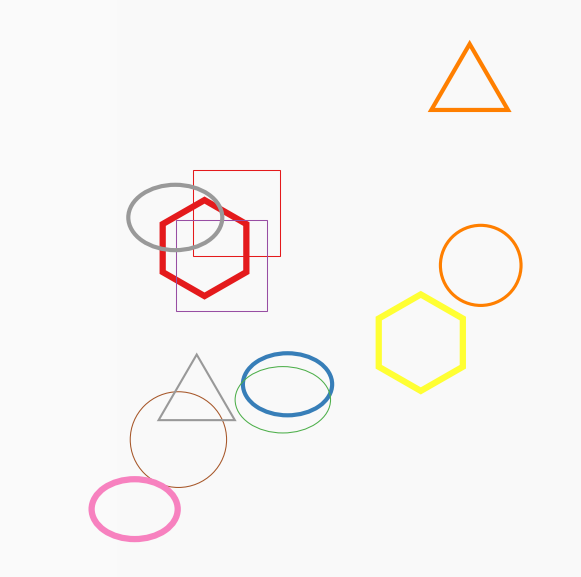[{"shape": "square", "thickness": 0.5, "radius": 0.37, "center": [0.407, 0.631]}, {"shape": "hexagon", "thickness": 3, "radius": 0.42, "center": [0.352, 0.57]}, {"shape": "oval", "thickness": 2, "radius": 0.38, "center": [0.495, 0.334]}, {"shape": "oval", "thickness": 0.5, "radius": 0.41, "center": [0.487, 0.307]}, {"shape": "square", "thickness": 0.5, "radius": 0.39, "center": [0.381, 0.54]}, {"shape": "triangle", "thickness": 2, "radius": 0.38, "center": [0.808, 0.847]}, {"shape": "circle", "thickness": 1.5, "radius": 0.35, "center": [0.827, 0.54]}, {"shape": "hexagon", "thickness": 3, "radius": 0.42, "center": [0.724, 0.406]}, {"shape": "circle", "thickness": 0.5, "radius": 0.41, "center": [0.307, 0.238]}, {"shape": "oval", "thickness": 3, "radius": 0.37, "center": [0.232, 0.117]}, {"shape": "oval", "thickness": 2, "radius": 0.4, "center": [0.302, 0.623]}, {"shape": "triangle", "thickness": 1, "radius": 0.38, "center": [0.338, 0.309]}]